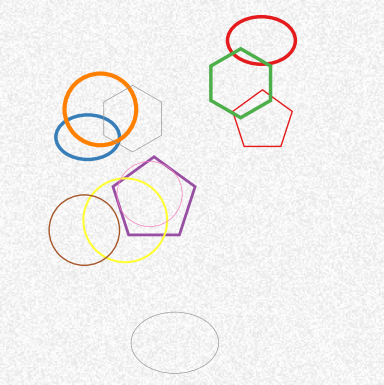[{"shape": "pentagon", "thickness": 1, "radius": 0.41, "center": [0.682, 0.685]}, {"shape": "oval", "thickness": 2.5, "radius": 0.44, "center": [0.679, 0.895]}, {"shape": "oval", "thickness": 2.5, "radius": 0.41, "center": [0.228, 0.644]}, {"shape": "hexagon", "thickness": 2.5, "radius": 0.45, "center": [0.625, 0.784]}, {"shape": "pentagon", "thickness": 2, "radius": 0.56, "center": [0.4, 0.481]}, {"shape": "circle", "thickness": 3, "radius": 0.47, "center": [0.261, 0.716]}, {"shape": "circle", "thickness": 1.5, "radius": 0.54, "center": [0.325, 0.428]}, {"shape": "circle", "thickness": 1, "radius": 0.46, "center": [0.219, 0.402]}, {"shape": "circle", "thickness": 0.5, "radius": 0.42, "center": [0.389, 0.496]}, {"shape": "hexagon", "thickness": 0.5, "radius": 0.43, "center": [0.344, 0.692]}, {"shape": "oval", "thickness": 0.5, "radius": 0.57, "center": [0.454, 0.11]}]